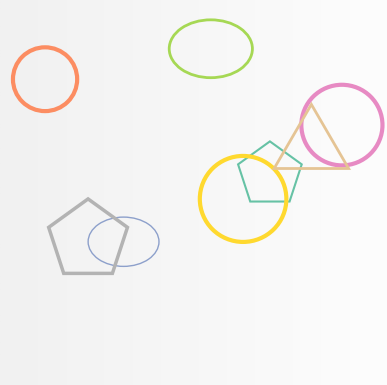[{"shape": "pentagon", "thickness": 1.5, "radius": 0.43, "center": [0.697, 0.546]}, {"shape": "circle", "thickness": 3, "radius": 0.41, "center": [0.116, 0.794]}, {"shape": "oval", "thickness": 1, "radius": 0.46, "center": [0.319, 0.372]}, {"shape": "circle", "thickness": 3, "radius": 0.52, "center": [0.882, 0.675]}, {"shape": "oval", "thickness": 2, "radius": 0.54, "center": [0.544, 0.873]}, {"shape": "circle", "thickness": 3, "radius": 0.56, "center": [0.627, 0.483]}, {"shape": "triangle", "thickness": 2, "radius": 0.55, "center": [0.804, 0.618]}, {"shape": "pentagon", "thickness": 2.5, "radius": 0.53, "center": [0.227, 0.376]}]